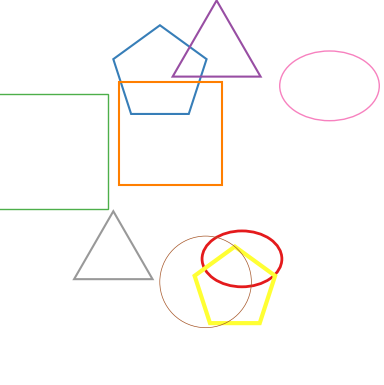[{"shape": "oval", "thickness": 2, "radius": 0.52, "center": [0.628, 0.328]}, {"shape": "pentagon", "thickness": 1.5, "radius": 0.64, "center": [0.415, 0.807]}, {"shape": "square", "thickness": 1, "radius": 0.74, "center": [0.131, 0.606]}, {"shape": "triangle", "thickness": 1.5, "radius": 0.66, "center": [0.563, 0.867]}, {"shape": "square", "thickness": 1.5, "radius": 0.67, "center": [0.442, 0.652]}, {"shape": "pentagon", "thickness": 3, "radius": 0.55, "center": [0.61, 0.25]}, {"shape": "circle", "thickness": 0.5, "radius": 0.59, "center": [0.534, 0.268]}, {"shape": "oval", "thickness": 1, "radius": 0.65, "center": [0.856, 0.777]}, {"shape": "triangle", "thickness": 1.5, "radius": 0.59, "center": [0.294, 0.334]}]